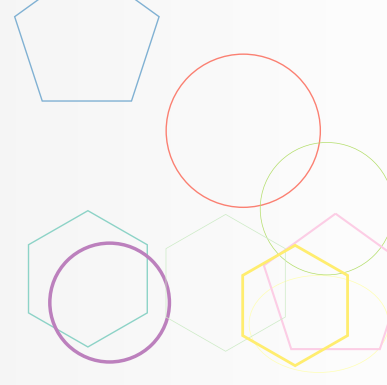[{"shape": "hexagon", "thickness": 1, "radius": 0.88, "center": [0.227, 0.276]}, {"shape": "oval", "thickness": 0.5, "radius": 0.9, "center": [0.823, 0.159]}, {"shape": "circle", "thickness": 1, "radius": 0.99, "center": [0.628, 0.66]}, {"shape": "pentagon", "thickness": 1, "radius": 0.98, "center": [0.224, 0.896]}, {"shape": "circle", "thickness": 0.5, "radius": 0.86, "center": [0.844, 0.458]}, {"shape": "pentagon", "thickness": 1.5, "radius": 0.97, "center": [0.866, 0.251]}, {"shape": "circle", "thickness": 2.5, "radius": 0.77, "center": [0.283, 0.214]}, {"shape": "hexagon", "thickness": 0.5, "radius": 0.89, "center": [0.582, 0.265]}, {"shape": "hexagon", "thickness": 2, "radius": 0.78, "center": [0.762, 0.207]}]